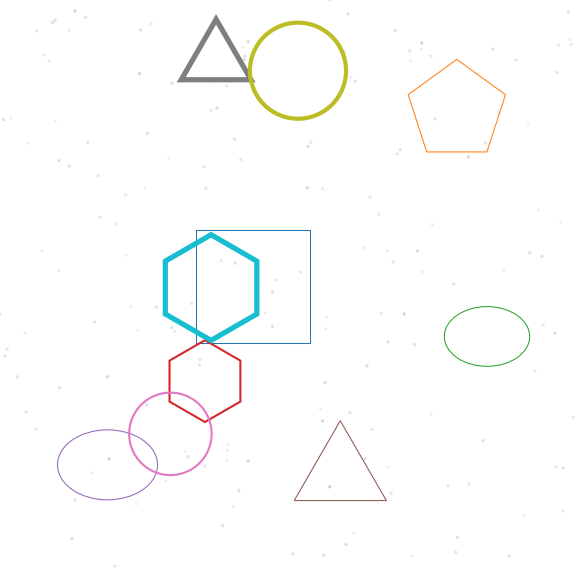[{"shape": "square", "thickness": 0.5, "radius": 0.49, "center": [0.438, 0.503]}, {"shape": "pentagon", "thickness": 0.5, "radius": 0.44, "center": [0.791, 0.808]}, {"shape": "oval", "thickness": 0.5, "radius": 0.37, "center": [0.843, 0.416]}, {"shape": "hexagon", "thickness": 1, "radius": 0.35, "center": [0.355, 0.339]}, {"shape": "oval", "thickness": 0.5, "radius": 0.43, "center": [0.186, 0.194]}, {"shape": "triangle", "thickness": 0.5, "radius": 0.46, "center": [0.589, 0.178]}, {"shape": "circle", "thickness": 1, "radius": 0.36, "center": [0.295, 0.248]}, {"shape": "triangle", "thickness": 2.5, "radius": 0.35, "center": [0.374, 0.896]}, {"shape": "circle", "thickness": 2, "radius": 0.42, "center": [0.516, 0.877]}, {"shape": "hexagon", "thickness": 2.5, "radius": 0.46, "center": [0.366, 0.501]}]